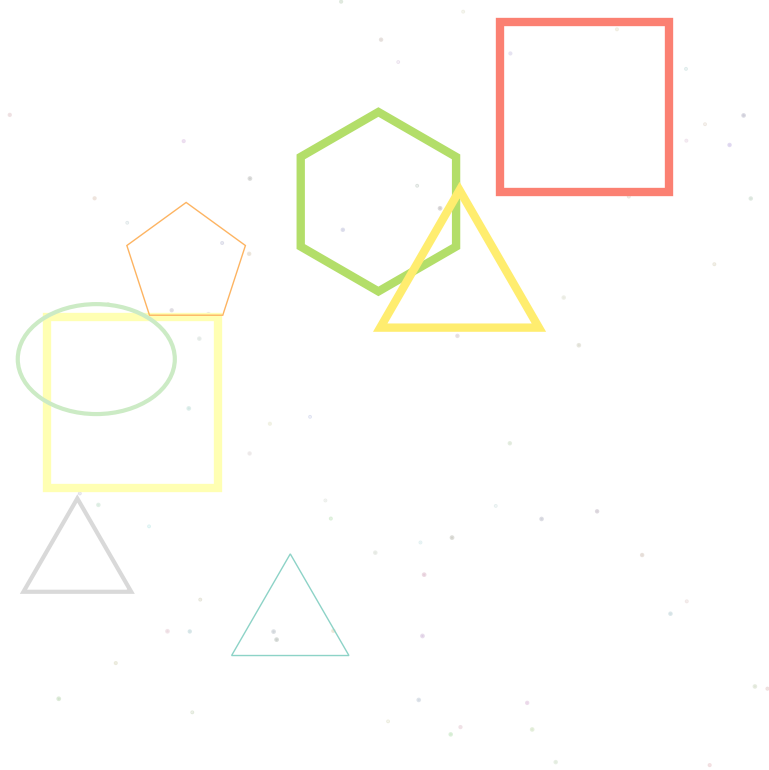[{"shape": "triangle", "thickness": 0.5, "radius": 0.44, "center": [0.377, 0.193]}, {"shape": "square", "thickness": 3, "radius": 0.56, "center": [0.172, 0.477]}, {"shape": "square", "thickness": 3, "radius": 0.55, "center": [0.759, 0.861]}, {"shape": "pentagon", "thickness": 0.5, "radius": 0.4, "center": [0.242, 0.656]}, {"shape": "hexagon", "thickness": 3, "radius": 0.58, "center": [0.491, 0.738]}, {"shape": "triangle", "thickness": 1.5, "radius": 0.4, "center": [0.1, 0.272]}, {"shape": "oval", "thickness": 1.5, "radius": 0.51, "center": [0.125, 0.534]}, {"shape": "triangle", "thickness": 3, "radius": 0.59, "center": [0.597, 0.634]}]